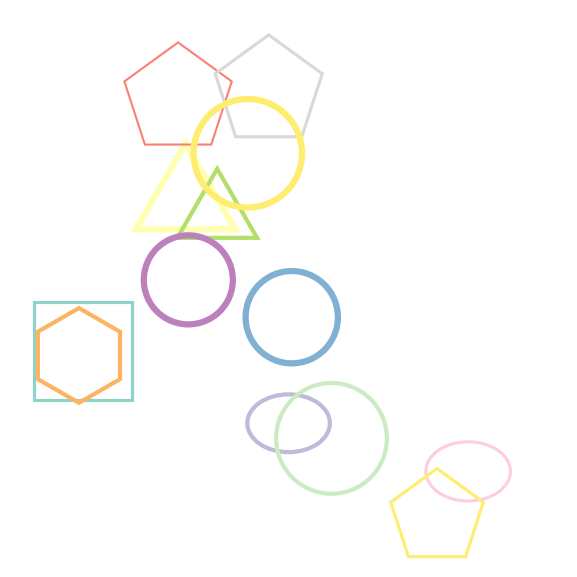[{"shape": "square", "thickness": 1.5, "radius": 0.42, "center": [0.144, 0.392]}, {"shape": "triangle", "thickness": 3, "radius": 0.5, "center": [0.321, 0.652]}, {"shape": "oval", "thickness": 2, "radius": 0.36, "center": [0.5, 0.266]}, {"shape": "pentagon", "thickness": 1, "radius": 0.49, "center": [0.308, 0.828]}, {"shape": "circle", "thickness": 3, "radius": 0.4, "center": [0.505, 0.45]}, {"shape": "hexagon", "thickness": 2, "radius": 0.41, "center": [0.137, 0.384]}, {"shape": "triangle", "thickness": 2, "radius": 0.4, "center": [0.376, 0.627]}, {"shape": "oval", "thickness": 1.5, "radius": 0.37, "center": [0.811, 0.183]}, {"shape": "pentagon", "thickness": 1.5, "radius": 0.49, "center": [0.465, 0.841]}, {"shape": "circle", "thickness": 3, "radius": 0.39, "center": [0.326, 0.515]}, {"shape": "circle", "thickness": 2, "radius": 0.48, "center": [0.574, 0.24]}, {"shape": "pentagon", "thickness": 1.5, "radius": 0.42, "center": [0.757, 0.103]}, {"shape": "circle", "thickness": 3, "radius": 0.47, "center": [0.429, 0.734]}]